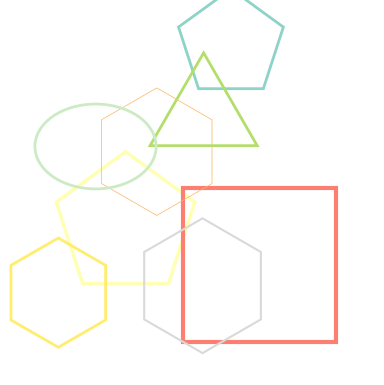[{"shape": "pentagon", "thickness": 2, "radius": 0.72, "center": [0.6, 0.885]}, {"shape": "pentagon", "thickness": 2.5, "radius": 0.95, "center": [0.326, 0.417]}, {"shape": "square", "thickness": 3, "radius": 1.0, "center": [0.674, 0.312]}, {"shape": "hexagon", "thickness": 0.5, "radius": 0.83, "center": [0.407, 0.606]}, {"shape": "triangle", "thickness": 2, "radius": 0.8, "center": [0.529, 0.702]}, {"shape": "hexagon", "thickness": 1.5, "radius": 0.88, "center": [0.526, 0.258]}, {"shape": "oval", "thickness": 2, "radius": 0.79, "center": [0.248, 0.62]}, {"shape": "hexagon", "thickness": 2, "radius": 0.71, "center": [0.151, 0.24]}]